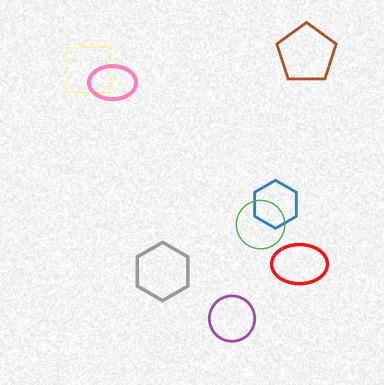[{"shape": "oval", "thickness": 2.5, "radius": 0.36, "center": [0.778, 0.314]}, {"shape": "hexagon", "thickness": 2, "radius": 0.31, "center": [0.716, 0.469]}, {"shape": "circle", "thickness": 1, "radius": 0.31, "center": [0.677, 0.417]}, {"shape": "circle", "thickness": 2, "radius": 0.29, "center": [0.603, 0.172]}, {"shape": "square", "thickness": 0.5, "radius": 0.29, "center": [0.228, 0.819]}, {"shape": "pentagon", "thickness": 2, "radius": 0.41, "center": [0.796, 0.861]}, {"shape": "oval", "thickness": 3, "radius": 0.31, "center": [0.292, 0.785]}, {"shape": "hexagon", "thickness": 2.5, "radius": 0.38, "center": [0.422, 0.295]}]